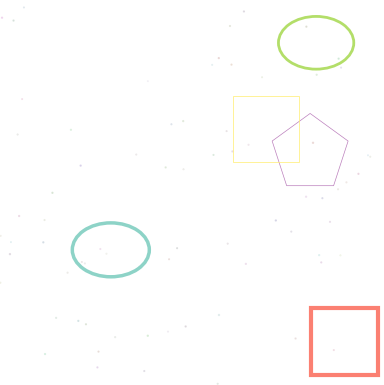[{"shape": "oval", "thickness": 2.5, "radius": 0.5, "center": [0.288, 0.351]}, {"shape": "square", "thickness": 3, "radius": 0.44, "center": [0.894, 0.113]}, {"shape": "oval", "thickness": 2, "radius": 0.49, "center": [0.821, 0.889]}, {"shape": "pentagon", "thickness": 0.5, "radius": 0.52, "center": [0.806, 0.602]}, {"shape": "square", "thickness": 0.5, "radius": 0.43, "center": [0.69, 0.665]}]